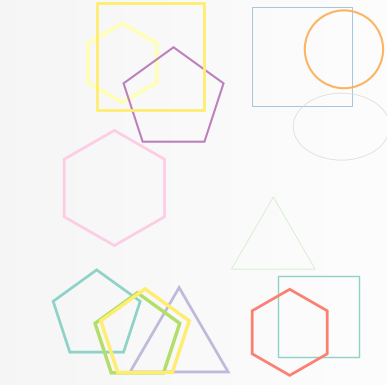[{"shape": "pentagon", "thickness": 2, "radius": 0.59, "center": [0.249, 0.181]}, {"shape": "square", "thickness": 1, "radius": 0.53, "center": [0.822, 0.178]}, {"shape": "hexagon", "thickness": 2.5, "radius": 0.51, "center": [0.316, 0.837]}, {"shape": "triangle", "thickness": 2, "radius": 0.73, "center": [0.462, 0.107]}, {"shape": "hexagon", "thickness": 2, "radius": 0.56, "center": [0.748, 0.137]}, {"shape": "square", "thickness": 0.5, "radius": 0.65, "center": [0.78, 0.853]}, {"shape": "circle", "thickness": 1.5, "radius": 0.51, "center": [0.888, 0.872]}, {"shape": "pentagon", "thickness": 2.5, "radius": 0.57, "center": [0.355, 0.125]}, {"shape": "hexagon", "thickness": 2, "radius": 0.75, "center": [0.295, 0.512]}, {"shape": "oval", "thickness": 0.5, "radius": 0.62, "center": [0.881, 0.671]}, {"shape": "pentagon", "thickness": 1.5, "radius": 0.68, "center": [0.448, 0.742]}, {"shape": "triangle", "thickness": 0.5, "radius": 0.62, "center": [0.705, 0.363]}, {"shape": "square", "thickness": 2, "radius": 0.69, "center": [0.388, 0.853]}, {"shape": "pentagon", "thickness": 2.5, "radius": 0.6, "center": [0.374, 0.13]}]